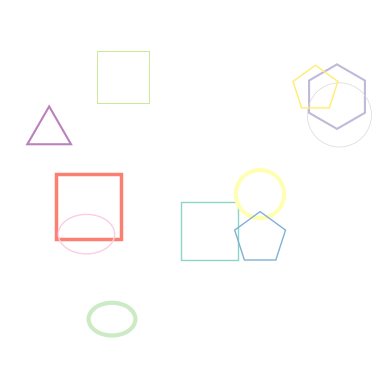[{"shape": "square", "thickness": 1, "radius": 0.37, "center": [0.545, 0.4]}, {"shape": "circle", "thickness": 3, "radius": 0.31, "center": [0.675, 0.496]}, {"shape": "hexagon", "thickness": 1.5, "radius": 0.42, "center": [0.875, 0.749]}, {"shape": "square", "thickness": 2.5, "radius": 0.42, "center": [0.23, 0.464]}, {"shape": "pentagon", "thickness": 1, "radius": 0.35, "center": [0.676, 0.381]}, {"shape": "square", "thickness": 0.5, "radius": 0.33, "center": [0.32, 0.799]}, {"shape": "oval", "thickness": 1, "radius": 0.37, "center": [0.225, 0.392]}, {"shape": "circle", "thickness": 0.5, "radius": 0.42, "center": [0.881, 0.702]}, {"shape": "triangle", "thickness": 1.5, "radius": 0.33, "center": [0.128, 0.658]}, {"shape": "oval", "thickness": 3, "radius": 0.3, "center": [0.291, 0.171]}, {"shape": "pentagon", "thickness": 1, "radius": 0.31, "center": [0.819, 0.769]}]